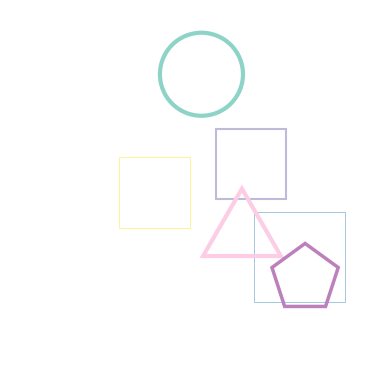[{"shape": "circle", "thickness": 3, "radius": 0.54, "center": [0.523, 0.807]}, {"shape": "square", "thickness": 1.5, "radius": 0.46, "center": [0.651, 0.575]}, {"shape": "square", "thickness": 0.5, "radius": 0.59, "center": [0.778, 0.332]}, {"shape": "triangle", "thickness": 3, "radius": 0.58, "center": [0.628, 0.393]}, {"shape": "pentagon", "thickness": 2.5, "radius": 0.45, "center": [0.792, 0.277]}, {"shape": "square", "thickness": 0.5, "radius": 0.46, "center": [0.402, 0.499]}]